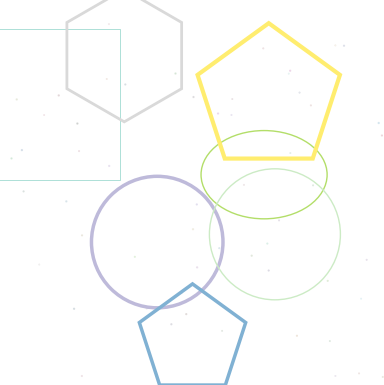[{"shape": "square", "thickness": 0.5, "radius": 0.98, "center": [0.117, 0.728]}, {"shape": "circle", "thickness": 2.5, "radius": 0.85, "center": [0.408, 0.371]}, {"shape": "pentagon", "thickness": 2.5, "radius": 0.73, "center": [0.5, 0.117]}, {"shape": "oval", "thickness": 1, "radius": 0.82, "center": [0.686, 0.546]}, {"shape": "hexagon", "thickness": 2, "radius": 0.86, "center": [0.323, 0.856]}, {"shape": "circle", "thickness": 1, "radius": 0.85, "center": [0.714, 0.391]}, {"shape": "pentagon", "thickness": 3, "radius": 0.97, "center": [0.698, 0.745]}]